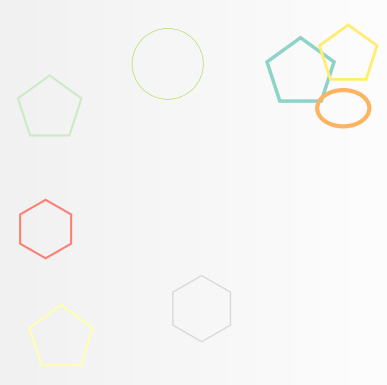[{"shape": "pentagon", "thickness": 2.5, "radius": 0.45, "center": [0.776, 0.811]}, {"shape": "pentagon", "thickness": 1.5, "radius": 0.43, "center": [0.158, 0.121]}, {"shape": "hexagon", "thickness": 1.5, "radius": 0.38, "center": [0.118, 0.405]}, {"shape": "oval", "thickness": 3, "radius": 0.34, "center": [0.886, 0.719]}, {"shape": "circle", "thickness": 0.5, "radius": 0.46, "center": [0.433, 0.834]}, {"shape": "hexagon", "thickness": 1, "radius": 0.43, "center": [0.52, 0.198]}, {"shape": "pentagon", "thickness": 1.5, "radius": 0.43, "center": [0.128, 0.718]}, {"shape": "pentagon", "thickness": 2, "radius": 0.39, "center": [0.899, 0.857]}]